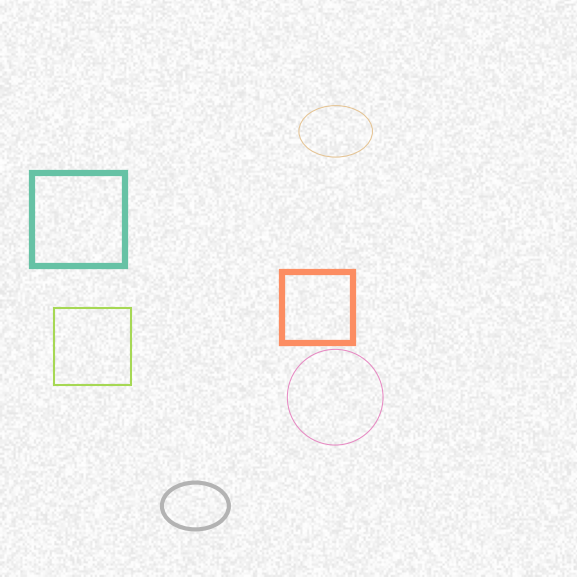[{"shape": "square", "thickness": 3, "radius": 0.4, "center": [0.136, 0.619]}, {"shape": "square", "thickness": 3, "radius": 0.31, "center": [0.55, 0.467]}, {"shape": "circle", "thickness": 0.5, "radius": 0.41, "center": [0.58, 0.311]}, {"shape": "square", "thickness": 1, "radius": 0.33, "center": [0.16, 0.399]}, {"shape": "oval", "thickness": 0.5, "radius": 0.32, "center": [0.581, 0.772]}, {"shape": "oval", "thickness": 2, "radius": 0.29, "center": [0.338, 0.123]}]